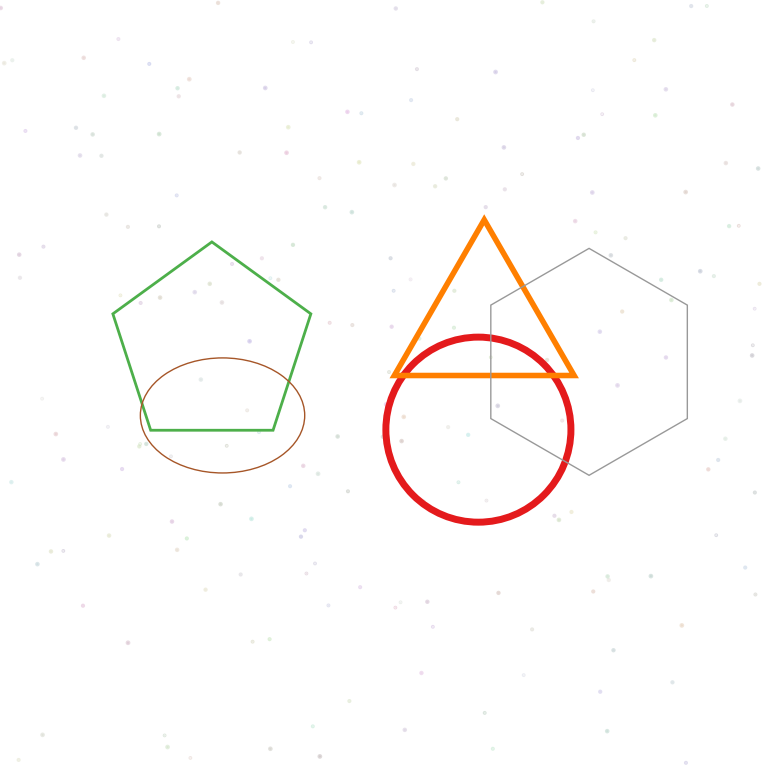[{"shape": "circle", "thickness": 2.5, "radius": 0.6, "center": [0.621, 0.442]}, {"shape": "pentagon", "thickness": 1, "radius": 0.68, "center": [0.275, 0.551]}, {"shape": "triangle", "thickness": 2, "radius": 0.67, "center": [0.629, 0.58]}, {"shape": "oval", "thickness": 0.5, "radius": 0.53, "center": [0.289, 0.46]}, {"shape": "hexagon", "thickness": 0.5, "radius": 0.74, "center": [0.765, 0.53]}]